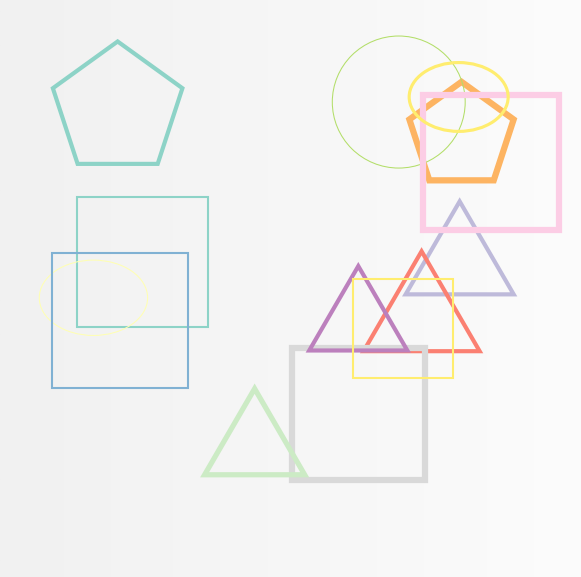[{"shape": "square", "thickness": 1, "radius": 0.56, "center": [0.246, 0.545]}, {"shape": "pentagon", "thickness": 2, "radius": 0.59, "center": [0.202, 0.81]}, {"shape": "oval", "thickness": 0.5, "radius": 0.47, "center": [0.161, 0.483]}, {"shape": "triangle", "thickness": 2, "radius": 0.54, "center": [0.791, 0.543]}, {"shape": "triangle", "thickness": 2, "radius": 0.58, "center": [0.725, 0.449]}, {"shape": "square", "thickness": 1, "radius": 0.58, "center": [0.207, 0.445]}, {"shape": "pentagon", "thickness": 3, "radius": 0.47, "center": [0.794, 0.763]}, {"shape": "circle", "thickness": 0.5, "radius": 0.57, "center": [0.686, 0.822]}, {"shape": "square", "thickness": 3, "radius": 0.58, "center": [0.845, 0.718]}, {"shape": "square", "thickness": 3, "radius": 0.57, "center": [0.617, 0.282]}, {"shape": "triangle", "thickness": 2, "radius": 0.49, "center": [0.616, 0.441]}, {"shape": "triangle", "thickness": 2.5, "radius": 0.5, "center": [0.438, 0.227]}, {"shape": "oval", "thickness": 1.5, "radius": 0.43, "center": [0.789, 0.831]}, {"shape": "square", "thickness": 1, "radius": 0.43, "center": [0.693, 0.43]}]